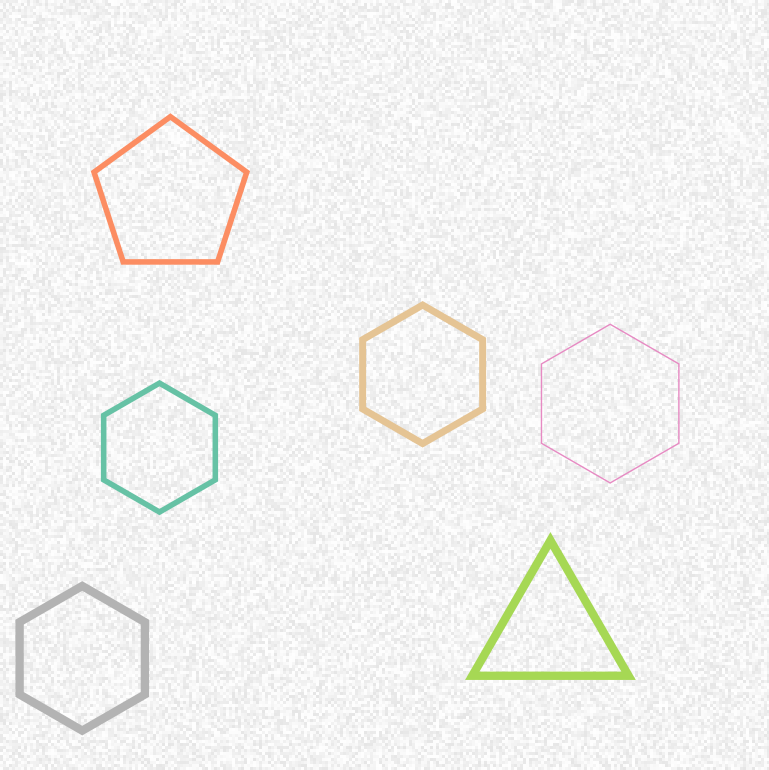[{"shape": "hexagon", "thickness": 2, "radius": 0.42, "center": [0.207, 0.419]}, {"shape": "pentagon", "thickness": 2, "radius": 0.52, "center": [0.221, 0.744]}, {"shape": "hexagon", "thickness": 0.5, "radius": 0.52, "center": [0.792, 0.476]}, {"shape": "triangle", "thickness": 3, "radius": 0.59, "center": [0.715, 0.181]}, {"shape": "hexagon", "thickness": 2.5, "radius": 0.45, "center": [0.549, 0.514]}, {"shape": "hexagon", "thickness": 3, "radius": 0.47, "center": [0.107, 0.145]}]